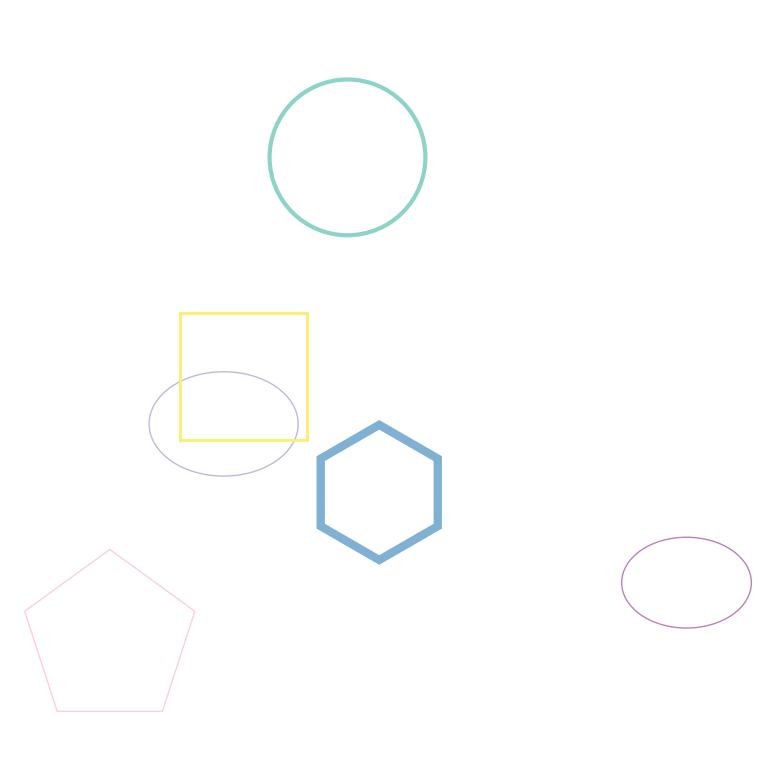[{"shape": "circle", "thickness": 1.5, "radius": 0.51, "center": [0.451, 0.796]}, {"shape": "oval", "thickness": 0.5, "radius": 0.48, "center": [0.29, 0.449]}, {"shape": "hexagon", "thickness": 3, "radius": 0.44, "center": [0.493, 0.361]}, {"shape": "pentagon", "thickness": 0.5, "radius": 0.58, "center": [0.143, 0.17]}, {"shape": "oval", "thickness": 0.5, "radius": 0.42, "center": [0.892, 0.243]}, {"shape": "square", "thickness": 1, "radius": 0.41, "center": [0.316, 0.511]}]